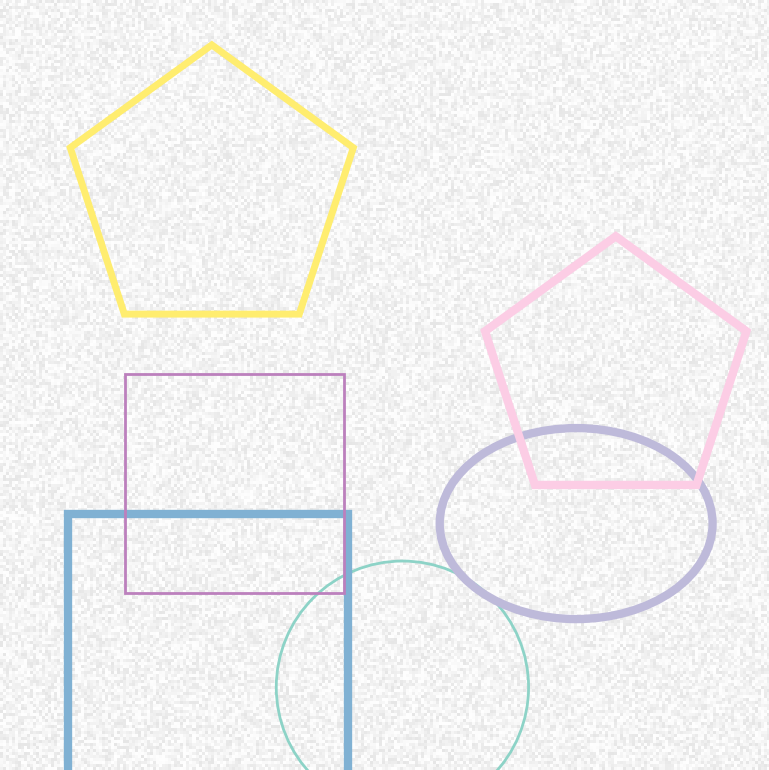[{"shape": "circle", "thickness": 1, "radius": 0.82, "center": [0.523, 0.108]}, {"shape": "oval", "thickness": 3, "radius": 0.89, "center": [0.748, 0.32]}, {"shape": "square", "thickness": 3, "radius": 0.91, "center": [0.27, 0.15]}, {"shape": "pentagon", "thickness": 3, "radius": 0.89, "center": [0.8, 0.515]}, {"shape": "square", "thickness": 1, "radius": 0.71, "center": [0.304, 0.372]}, {"shape": "pentagon", "thickness": 2.5, "radius": 0.97, "center": [0.275, 0.748]}]